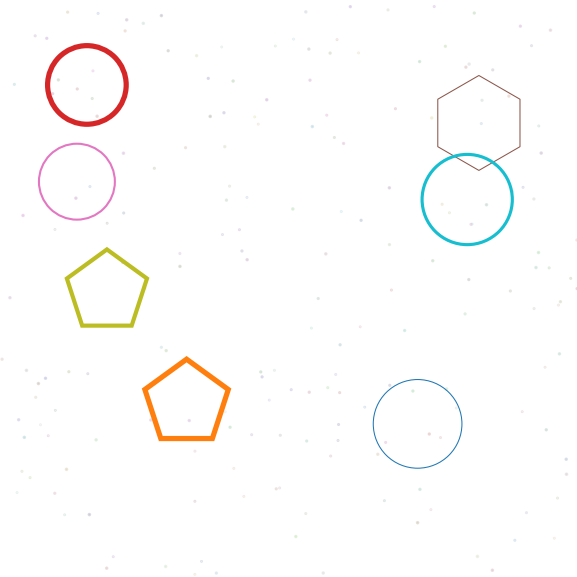[{"shape": "circle", "thickness": 0.5, "radius": 0.38, "center": [0.723, 0.265]}, {"shape": "pentagon", "thickness": 2.5, "radius": 0.38, "center": [0.323, 0.301]}, {"shape": "circle", "thickness": 2.5, "radius": 0.34, "center": [0.15, 0.852]}, {"shape": "hexagon", "thickness": 0.5, "radius": 0.41, "center": [0.829, 0.786]}, {"shape": "circle", "thickness": 1, "radius": 0.33, "center": [0.133, 0.685]}, {"shape": "pentagon", "thickness": 2, "radius": 0.36, "center": [0.185, 0.494]}, {"shape": "circle", "thickness": 1.5, "radius": 0.39, "center": [0.809, 0.654]}]